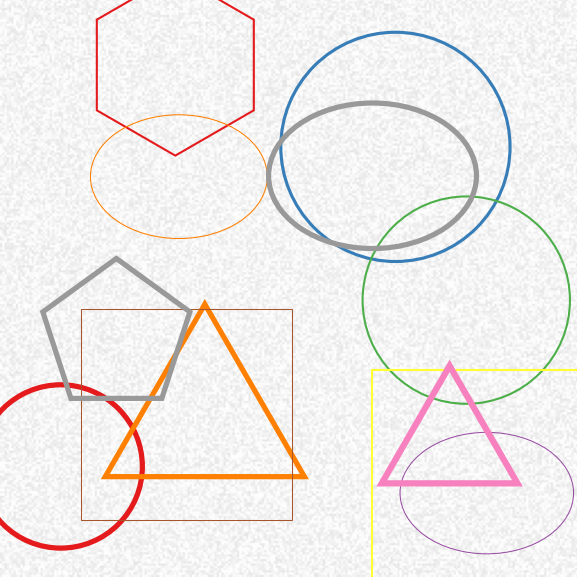[{"shape": "circle", "thickness": 2.5, "radius": 0.71, "center": [0.105, 0.191]}, {"shape": "hexagon", "thickness": 1, "radius": 0.78, "center": [0.304, 0.887]}, {"shape": "circle", "thickness": 1.5, "radius": 0.99, "center": [0.685, 0.745]}, {"shape": "circle", "thickness": 1, "radius": 0.9, "center": [0.807, 0.479]}, {"shape": "oval", "thickness": 0.5, "radius": 0.75, "center": [0.843, 0.145]}, {"shape": "triangle", "thickness": 2.5, "radius": 1.0, "center": [0.355, 0.273]}, {"shape": "oval", "thickness": 0.5, "radius": 0.77, "center": [0.31, 0.693]}, {"shape": "square", "thickness": 1, "radius": 0.91, "center": [0.825, 0.177]}, {"shape": "square", "thickness": 0.5, "radius": 0.91, "center": [0.323, 0.282]}, {"shape": "triangle", "thickness": 3, "radius": 0.68, "center": [0.779, 0.23]}, {"shape": "oval", "thickness": 2.5, "radius": 0.9, "center": [0.645, 0.695]}, {"shape": "pentagon", "thickness": 2.5, "radius": 0.67, "center": [0.202, 0.418]}]